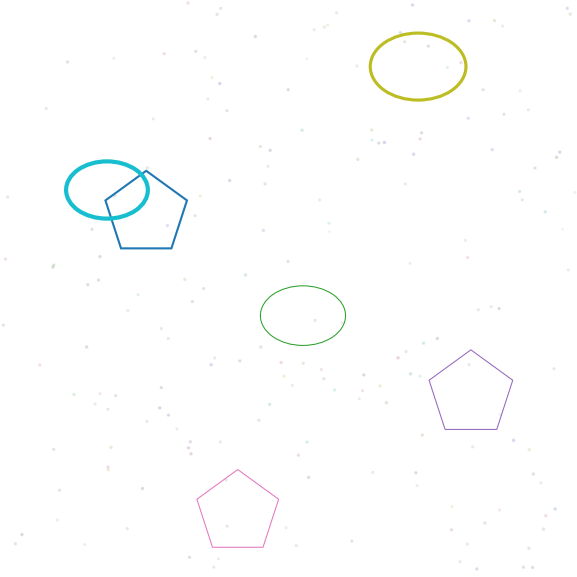[{"shape": "pentagon", "thickness": 1, "radius": 0.37, "center": [0.253, 0.629]}, {"shape": "oval", "thickness": 0.5, "radius": 0.37, "center": [0.525, 0.453]}, {"shape": "pentagon", "thickness": 0.5, "radius": 0.38, "center": [0.815, 0.317]}, {"shape": "pentagon", "thickness": 0.5, "radius": 0.37, "center": [0.412, 0.112]}, {"shape": "oval", "thickness": 1.5, "radius": 0.41, "center": [0.724, 0.884]}, {"shape": "oval", "thickness": 2, "radius": 0.35, "center": [0.185, 0.67]}]